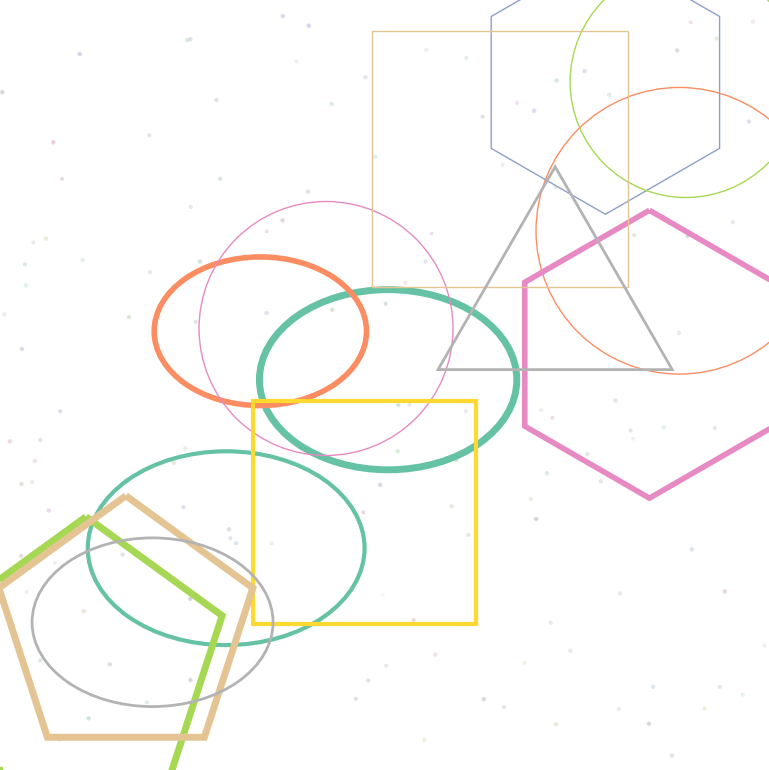[{"shape": "oval", "thickness": 1.5, "radius": 0.9, "center": [0.294, 0.288]}, {"shape": "oval", "thickness": 2.5, "radius": 0.84, "center": [0.504, 0.507]}, {"shape": "oval", "thickness": 2, "radius": 0.69, "center": [0.338, 0.57]}, {"shape": "circle", "thickness": 0.5, "radius": 0.93, "center": [0.882, 0.7]}, {"shape": "hexagon", "thickness": 0.5, "radius": 0.86, "center": [0.786, 0.893]}, {"shape": "circle", "thickness": 0.5, "radius": 0.82, "center": [0.423, 0.573]}, {"shape": "hexagon", "thickness": 2, "radius": 0.93, "center": [0.843, 0.54]}, {"shape": "circle", "thickness": 0.5, "radius": 0.75, "center": [0.891, 0.894]}, {"shape": "pentagon", "thickness": 2.5, "radius": 0.93, "center": [0.112, 0.143]}, {"shape": "square", "thickness": 1.5, "radius": 0.72, "center": [0.474, 0.335]}, {"shape": "pentagon", "thickness": 2.5, "radius": 0.87, "center": [0.163, 0.183]}, {"shape": "square", "thickness": 0.5, "radius": 0.83, "center": [0.649, 0.793]}, {"shape": "oval", "thickness": 1, "radius": 0.78, "center": [0.198, 0.192]}, {"shape": "triangle", "thickness": 1, "radius": 0.88, "center": [0.721, 0.608]}]